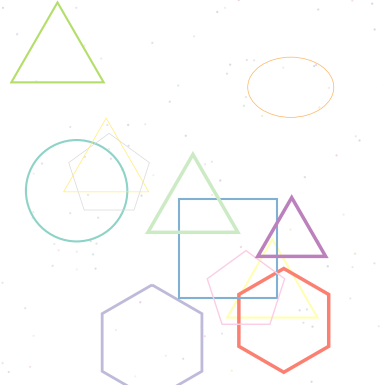[{"shape": "circle", "thickness": 1.5, "radius": 0.66, "center": [0.199, 0.505]}, {"shape": "triangle", "thickness": 1.5, "radius": 0.68, "center": [0.707, 0.243]}, {"shape": "hexagon", "thickness": 2, "radius": 0.75, "center": [0.395, 0.11]}, {"shape": "hexagon", "thickness": 2.5, "radius": 0.67, "center": [0.737, 0.168]}, {"shape": "square", "thickness": 1.5, "radius": 0.64, "center": [0.592, 0.354]}, {"shape": "oval", "thickness": 0.5, "radius": 0.56, "center": [0.755, 0.773]}, {"shape": "triangle", "thickness": 1.5, "radius": 0.69, "center": [0.149, 0.855]}, {"shape": "pentagon", "thickness": 1, "radius": 0.53, "center": [0.639, 0.243]}, {"shape": "pentagon", "thickness": 0.5, "radius": 0.55, "center": [0.283, 0.544]}, {"shape": "triangle", "thickness": 2.5, "radius": 0.51, "center": [0.758, 0.385]}, {"shape": "triangle", "thickness": 2.5, "radius": 0.67, "center": [0.501, 0.464]}, {"shape": "triangle", "thickness": 0.5, "radius": 0.64, "center": [0.276, 0.566]}]